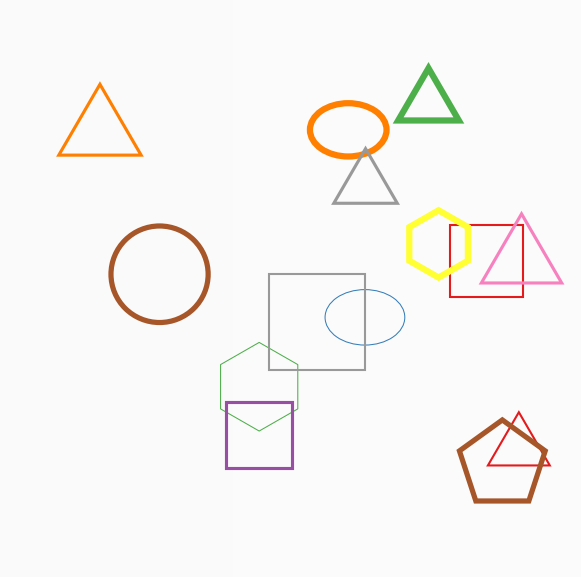[{"shape": "square", "thickness": 1, "radius": 0.31, "center": [0.838, 0.547]}, {"shape": "triangle", "thickness": 1, "radius": 0.31, "center": [0.893, 0.224]}, {"shape": "oval", "thickness": 0.5, "radius": 0.34, "center": [0.628, 0.45]}, {"shape": "triangle", "thickness": 3, "radius": 0.3, "center": [0.737, 0.821]}, {"shape": "hexagon", "thickness": 0.5, "radius": 0.38, "center": [0.446, 0.329]}, {"shape": "square", "thickness": 1.5, "radius": 0.29, "center": [0.446, 0.245]}, {"shape": "triangle", "thickness": 1.5, "radius": 0.41, "center": [0.172, 0.771]}, {"shape": "oval", "thickness": 3, "radius": 0.33, "center": [0.599, 0.774]}, {"shape": "hexagon", "thickness": 3, "radius": 0.29, "center": [0.755, 0.577]}, {"shape": "circle", "thickness": 2.5, "radius": 0.42, "center": [0.275, 0.524]}, {"shape": "pentagon", "thickness": 2.5, "radius": 0.39, "center": [0.864, 0.194]}, {"shape": "triangle", "thickness": 1.5, "radius": 0.4, "center": [0.897, 0.549]}, {"shape": "triangle", "thickness": 1.5, "radius": 0.32, "center": [0.629, 0.679]}, {"shape": "square", "thickness": 1, "radius": 0.41, "center": [0.545, 0.441]}]